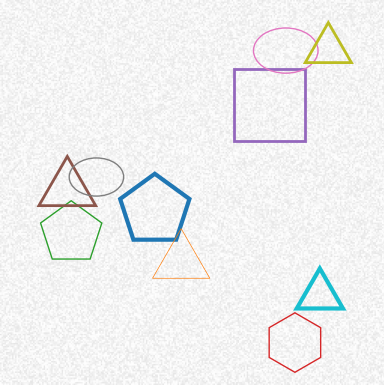[{"shape": "pentagon", "thickness": 3, "radius": 0.47, "center": [0.402, 0.454]}, {"shape": "triangle", "thickness": 0.5, "radius": 0.43, "center": [0.471, 0.32]}, {"shape": "pentagon", "thickness": 1, "radius": 0.42, "center": [0.185, 0.395]}, {"shape": "hexagon", "thickness": 1, "radius": 0.39, "center": [0.766, 0.11]}, {"shape": "square", "thickness": 2, "radius": 0.46, "center": [0.7, 0.727]}, {"shape": "triangle", "thickness": 2, "radius": 0.43, "center": [0.175, 0.508]}, {"shape": "oval", "thickness": 1, "radius": 0.42, "center": [0.742, 0.869]}, {"shape": "oval", "thickness": 1, "radius": 0.35, "center": [0.25, 0.54]}, {"shape": "triangle", "thickness": 2, "radius": 0.35, "center": [0.853, 0.872]}, {"shape": "triangle", "thickness": 3, "radius": 0.35, "center": [0.831, 0.233]}]